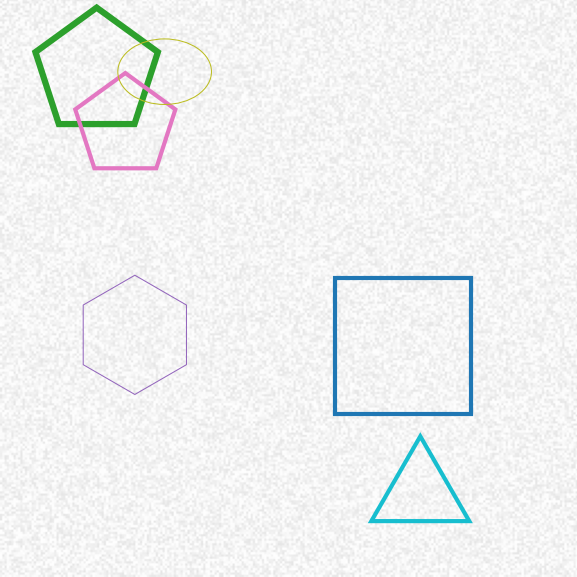[{"shape": "square", "thickness": 2, "radius": 0.59, "center": [0.698, 0.4]}, {"shape": "pentagon", "thickness": 3, "radius": 0.56, "center": [0.167, 0.874]}, {"shape": "hexagon", "thickness": 0.5, "radius": 0.52, "center": [0.233, 0.419]}, {"shape": "pentagon", "thickness": 2, "radius": 0.46, "center": [0.217, 0.781]}, {"shape": "oval", "thickness": 0.5, "radius": 0.41, "center": [0.285, 0.875]}, {"shape": "triangle", "thickness": 2, "radius": 0.49, "center": [0.728, 0.146]}]